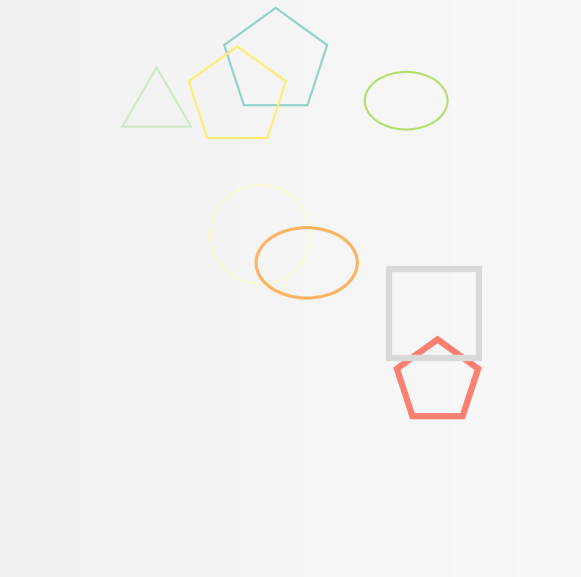[{"shape": "pentagon", "thickness": 1, "radius": 0.47, "center": [0.474, 0.892]}, {"shape": "circle", "thickness": 0.5, "radius": 0.43, "center": [0.448, 0.593]}, {"shape": "pentagon", "thickness": 3, "radius": 0.37, "center": [0.753, 0.338]}, {"shape": "oval", "thickness": 1.5, "radius": 0.44, "center": [0.528, 0.544]}, {"shape": "oval", "thickness": 1, "radius": 0.36, "center": [0.699, 0.825]}, {"shape": "square", "thickness": 3, "radius": 0.39, "center": [0.747, 0.456]}, {"shape": "triangle", "thickness": 1, "radius": 0.34, "center": [0.27, 0.814]}, {"shape": "pentagon", "thickness": 1, "radius": 0.44, "center": [0.408, 0.831]}]